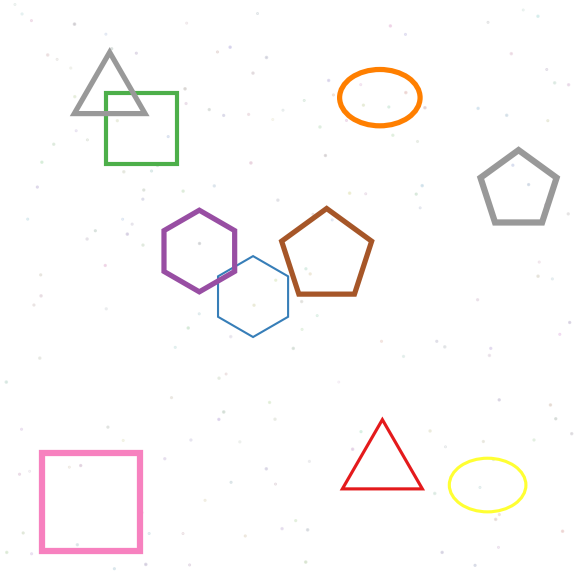[{"shape": "triangle", "thickness": 1.5, "radius": 0.4, "center": [0.662, 0.193]}, {"shape": "hexagon", "thickness": 1, "radius": 0.35, "center": [0.438, 0.486]}, {"shape": "square", "thickness": 2, "radius": 0.31, "center": [0.245, 0.777]}, {"shape": "hexagon", "thickness": 2.5, "radius": 0.35, "center": [0.345, 0.564]}, {"shape": "oval", "thickness": 2.5, "radius": 0.35, "center": [0.658, 0.83]}, {"shape": "oval", "thickness": 1.5, "radius": 0.33, "center": [0.844, 0.159]}, {"shape": "pentagon", "thickness": 2.5, "radius": 0.41, "center": [0.566, 0.556]}, {"shape": "square", "thickness": 3, "radius": 0.42, "center": [0.158, 0.13]}, {"shape": "triangle", "thickness": 2.5, "radius": 0.35, "center": [0.19, 0.838]}, {"shape": "pentagon", "thickness": 3, "radius": 0.35, "center": [0.898, 0.67]}]